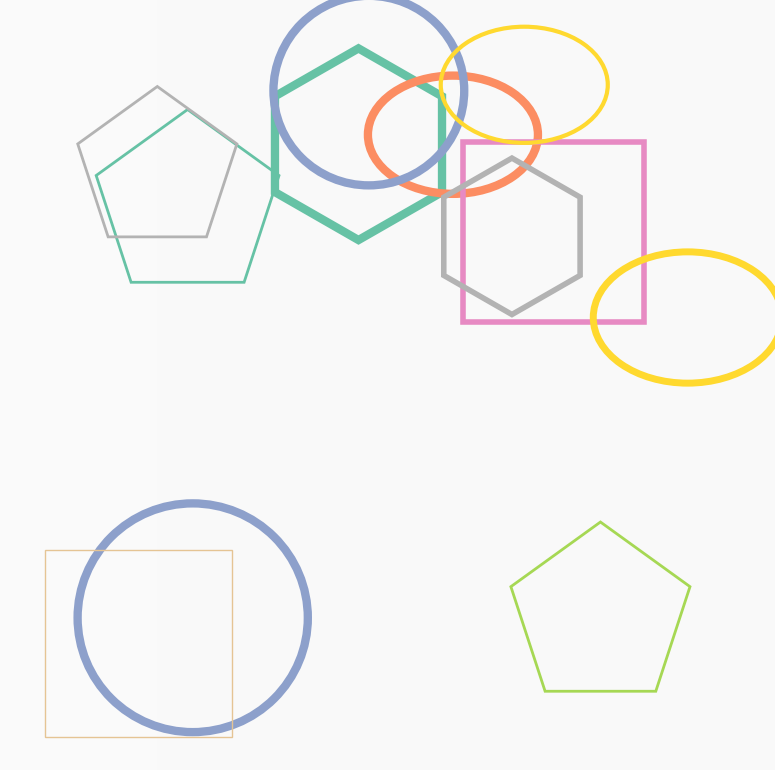[{"shape": "hexagon", "thickness": 3, "radius": 0.62, "center": [0.463, 0.813]}, {"shape": "pentagon", "thickness": 1, "radius": 0.62, "center": [0.242, 0.734]}, {"shape": "oval", "thickness": 3, "radius": 0.55, "center": [0.584, 0.825]}, {"shape": "circle", "thickness": 3, "radius": 0.74, "center": [0.249, 0.198]}, {"shape": "circle", "thickness": 3, "radius": 0.62, "center": [0.476, 0.882]}, {"shape": "square", "thickness": 2, "radius": 0.59, "center": [0.714, 0.698]}, {"shape": "pentagon", "thickness": 1, "radius": 0.61, "center": [0.775, 0.201]}, {"shape": "oval", "thickness": 1.5, "radius": 0.54, "center": [0.676, 0.89]}, {"shape": "oval", "thickness": 2.5, "radius": 0.61, "center": [0.887, 0.588]}, {"shape": "square", "thickness": 0.5, "radius": 0.6, "center": [0.179, 0.164]}, {"shape": "pentagon", "thickness": 1, "radius": 0.54, "center": [0.203, 0.78]}, {"shape": "hexagon", "thickness": 2, "radius": 0.51, "center": [0.661, 0.693]}]